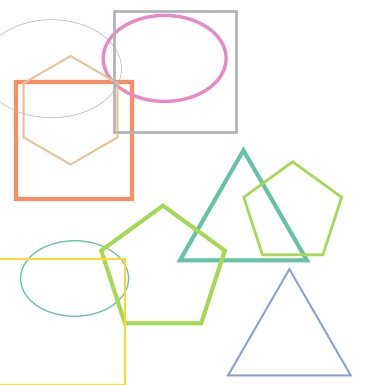[{"shape": "oval", "thickness": 1, "radius": 0.7, "center": [0.194, 0.277]}, {"shape": "triangle", "thickness": 3, "radius": 0.95, "center": [0.632, 0.419]}, {"shape": "square", "thickness": 3, "radius": 0.76, "center": [0.192, 0.634]}, {"shape": "triangle", "thickness": 1.5, "radius": 0.92, "center": [0.752, 0.117]}, {"shape": "oval", "thickness": 2.5, "radius": 0.8, "center": [0.428, 0.848]}, {"shape": "pentagon", "thickness": 2, "radius": 0.67, "center": [0.76, 0.446]}, {"shape": "pentagon", "thickness": 3, "radius": 0.84, "center": [0.423, 0.297]}, {"shape": "square", "thickness": 1.5, "radius": 0.82, "center": [0.16, 0.164]}, {"shape": "hexagon", "thickness": 1.5, "radius": 0.7, "center": [0.183, 0.714]}, {"shape": "square", "thickness": 2, "radius": 0.79, "center": [0.454, 0.814]}, {"shape": "oval", "thickness": 0.5, "radius": 0.91, "center": [0.134, 0.822]}]